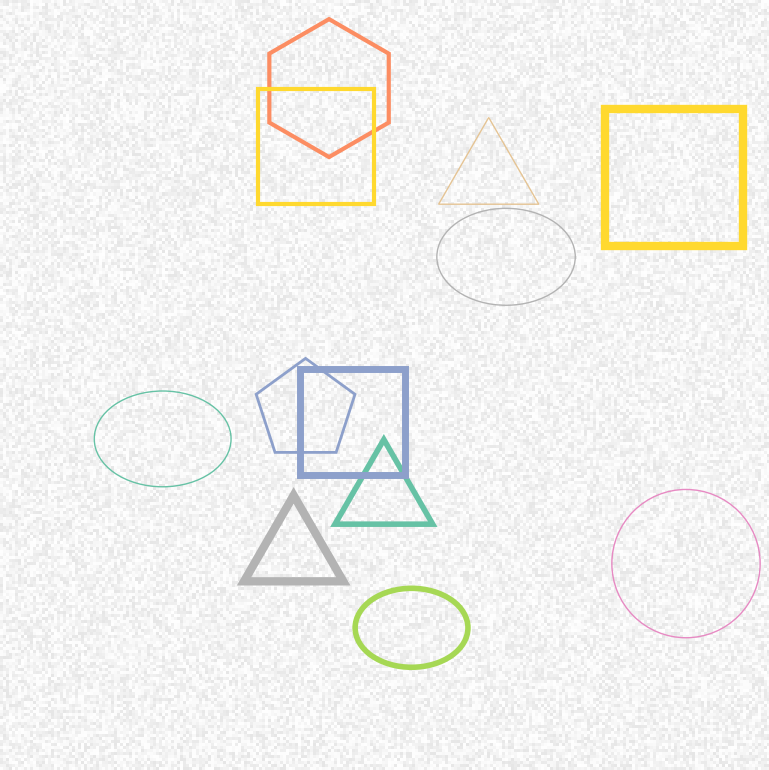[{"shape": "oval", "thickness": 0.5, "radius": 0.44, "center": [0.211, 0.43]}, {"shape": "triangle", "thickness": 2, "radius": 0.37, "center": [0.498, 0.356]}, {"shape": "hexagon", "thickness": 1.5, "radius": 0.45, "center": [0.427, 0.886]}, {"shape": "pentagon", "thickness": 1, "radius": 0.34, "center": [0.397, 0.467]}, {"shape": "square", "thickness": 2.5, "radius": 0.34, "center": [0.458, 0.452]}, {"shape": "circle", "thickness": 0.5, "radius": 0.48, "center": [0.891, 0.268]}, {"shape": "oval", "thickness": 2, "radius": 0.37, "center": [0.534, 0.185]}, {"shape": "square", "thickness": 3, "radius": 0.45, "center": [0.875, 0.769]}, {"shape": "square", "thickness": 1.5, "radius": 0.37, "center": [0.41, 0.81]}, {"shape": "triangle", "thickness": 0.5, "radius": 0.38, "center": [0.635, 0.772]}, {"shape": "triangle", "thickness": 3, "radius": 0.37, "center": [0.381, 0.282]}, {"shape": "oval", "thickness": 0.5, "radius": 0.45, "center": [0.657, 0.666]}]